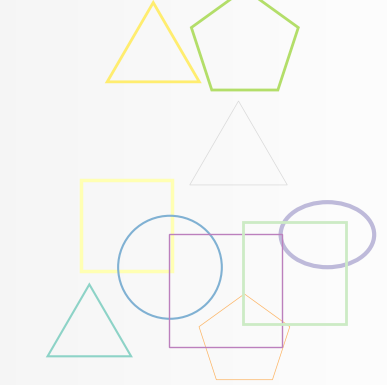[{"shape": "triangle", "thickness": 1.5, "radius": 0.62, "center": [0.231, 0.137]}, {"shape": "square", "thickness": 2.5, "radius": 0.59, "center": [0.326, 0.414]}, {"shape": "oval", "thickness": 3, "radius": 0.6, "center": [0.845, 0.39]}, {"shape": "circle", "thickness": 1.5, "radius": 0.67, "center": [0.439, 0.306]}, {"shape": "pentagon", "thickness": 0.5, "radius": 0.62, "center": [0.631, 0.113]}, {"shape": "pentagon", "thickness": 2, "radius": 0.73, "center": [0.632, 0.884]}, {"shape": "triangle", "thickness": 0.5, "radius": 0.73, "center": [0.615, 0.592]}, {"shape": "square", "thickness": 1, "radius": 0.73, "center": [0.582, 0.246]}, {"shape": "square", "thickness": 2, "radius": 0.66, "center": [0.759, 0.29]}, {"shape": "triangle", "thickness": 2, "radius": 0.69, "center": [0.395, 0.856]}]